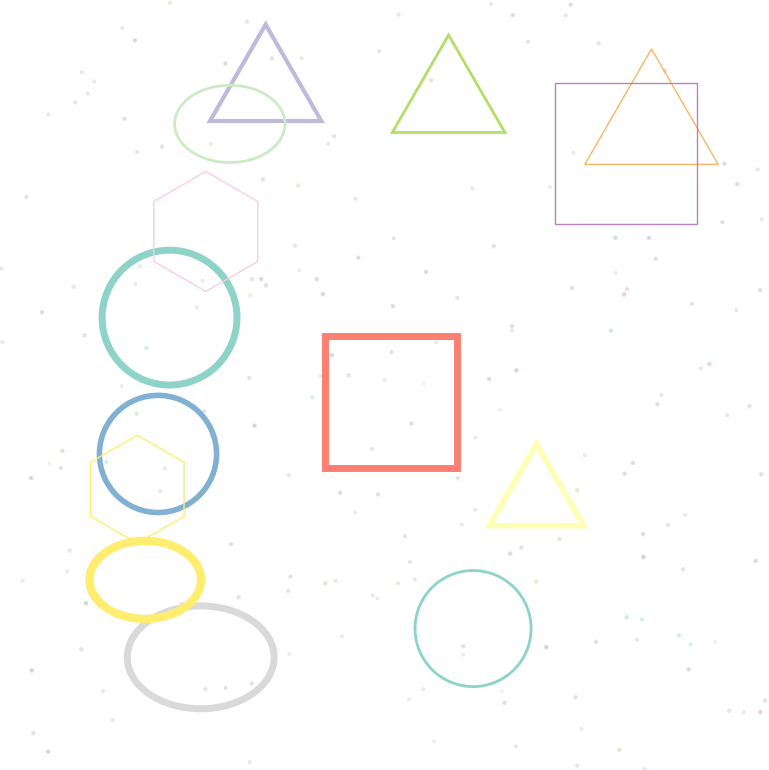[{"shape": "circle", "thickness": 1, "radius": 0.38, "center": [0.614, 0.184]}, {"shape": "circle", "thickness": 2.5, "radius": 0.44, "center": [0.22, 0.588]}, {"shape": "triangle", "thickness": 2, "radius": 0.35, "center": [0.697, 0.353]}, {"shape": "triangle", "thickness": 1.5, "radius": 0.42, "center": [0.345, 0.885]}, {"shape": "square", "thickness": 2.5, "radius": 0.43, "center": [0.508, 0.478]}, {"shape": "circle", "thickness": 2, "radius": 0.38, "center": [0.205, 0.41]}, {"shape": "triangle", "thickness": 0.5, "radius": 0.5, "center": [0.846, 0.836]}, {"shape": "triangle", "thickness": 1, "radius": 0.42, "center": [0.583, 0.87]}, {"shape": "hexagon", "thickness": 0.5, "radius": 0.39, "center": [0.267, 0.699]}, {"shape": "oval", "thickness": 2.5, "radius": 0.48, "center": [0.261, 0.146]}, {"shape": "square", "thickness": 0.5, "radius": 0.46, "center": [0.813, 0.801]}, {"shape": "oval", "thickness": 1, "radius": 0.36, "center": [0.298, 0.839]}, {"shape": "oval", "thickness": 3, "radius": 0.36, "center": [0.189, 0.247]}, {"shape": "hexagon", "thickness": 0.5, "radius": 0.35, "center": [0.178, 0.365]}]